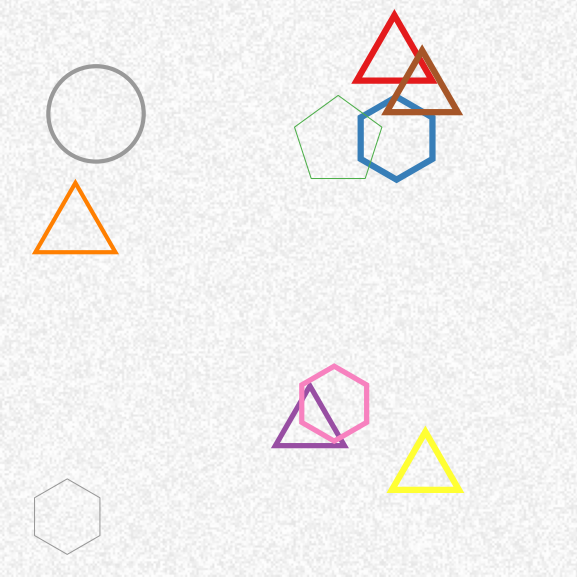[{"shape": "triangle", "thickness": 3, "radius": 0.38, "center": [0.683, 0.897]}, {"shape": "hexagon", "thickness": 3, "radius": 0.36, "center": [0.687, 0.76]}, {"shape": "pentagon", "thickness": 0.5, "radius": 0.4, "center": [0.586, 0.754]}, {"shape": "triangle", "thickness": 2.5, "radius": 0.35, "center": [0.537, 0.262]}, {"shape": "triangle", "thickness": 2, "radius": 0.4, "center": [0.131, 0.602]}, {"shape": "triangle", "thickness": 3, "radius": 0.34, "center": [0.737, 0.184]}, {"shape": "triangle", "thickness": 3, "radius": 0.36, "center": [0.731, 0.841]}, {"shape": "hexagon", "thickness": 2.5, "radius": 0.32, "center": [0.579, 0.3]}, {"shape": "hexagon", "thickness": 0.5, "radius": 0.33, "center": [0.116, 0.105]}, {"shape": "circle", "thickness": 2, "radius": 0.41, "center": [0.166, 0.802]}]